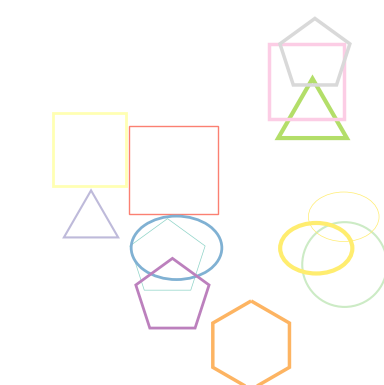[{"shape": "pentagon", "thickness": 0.5, "radius": 0.51, "center": [0.435, 0.329]}, {"shape": "square", "thickness": 2, "radius": 0.47, "center": [0.233, 0.612]}, {"shape": "triangle", "thickness": 1.5, "radius": 0.41, "center": [0.236, 0.424]}, {"shape": "square", "thickness": 1, "radius": 0.57, "center": [0.451, 0.558]}, {"shape": "oval", "thickness": 2, "radius": 0.59, "center": [0.458, 0.356]}, {"shape": "hexagon", "thickness": 2.5, "radius": 0.57, "center": [0.652, 0.103]}, {"shape": "triangle", "thickness": 3, "radius": 0.51, "center": [0.812, 0.693]}, {"shape": "square", "thickness": 2.5, "radius": 0.48, "center": [0.796, 0.788]}, {"shape": "pentagon", "thickness": 2.5, "radius": 0.48, "center": [0.818, 0.857]}, {"shape": "pentagon", "thickness": 2, "radius": 0.5, "center": [0.448, 0.229]}, {"shape": "circle", "thickness": 1.5, "radius": 0.55, "center": [0.895, 0.313]}, {"shape": "oval", "thickness": 0.5, "radius": 0.46, "center": [0.893, 0.437]}, {"shape": "oval", "thickness": 3, "radius": 0.47, "center": [0.821, 0.355]}]